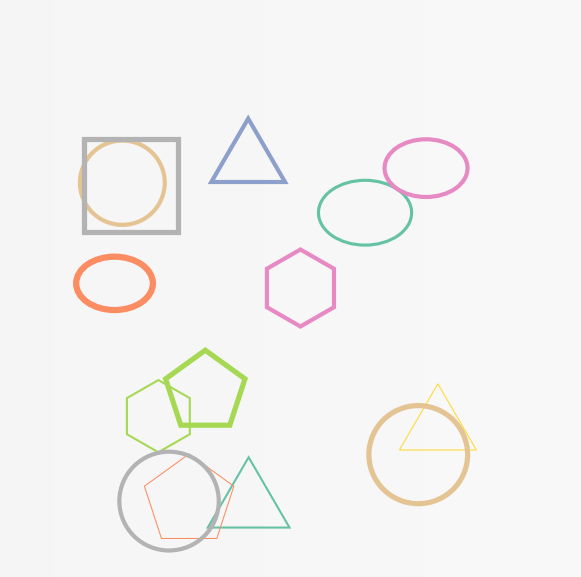[{"shape": "oval", "thickness": 1.5, "radius": 0.4, "center": [0.628, 0.631]}, {"shape": "triangle", "thickness": 1, "radius": 0.41, "center": [0.428, 0.126]}, {"shape": "pentagon", "thickness": 0.5, "radius": 0.4, "center": [0.325, 0.132]}, {"shape": "oval", "thickness": 3, "radius": 0.33, "center": [0.197, 0.508]}, {"shape": "triangle", "thickness": 2, "radius": 0.37, "center": [0.427, 0.721]}, {"shape": "hexagon", "thickness": 2, "radius": 0.33, "center": [0.517, 0.5]}, {"shape": "oval", "thickness": 2, "radius": 0.36, "center": [0.733, 0.708]}, {"shape": "pentagon", "thickness": 2.5, "radius": 0.36, "center": [0.353, 0.321]}, {"shape": "hexagon", "thickness": 1, "radius": 0.31, "center": [0.272, 0.278]}, {"shape": "triangle", "thickness": 0.5, "radius": 0.38, "center": [0.753, 0.258]}, {"shape": "circle", "thickness": 2.5, "radius": 0.42, "center": [0.72, 0.212]}, {"shape": "circle", "thickness": 2, "radius": 0.36, "center": [0.21, 0.683]}, {"shape": "circle", "thickness": 2, "radius": 0.43, "center": [0.291, 0.131]}, {"shape": "square", "thickness": 2.5, "radius": 0.4, "center": [0.225, 0.678]}]